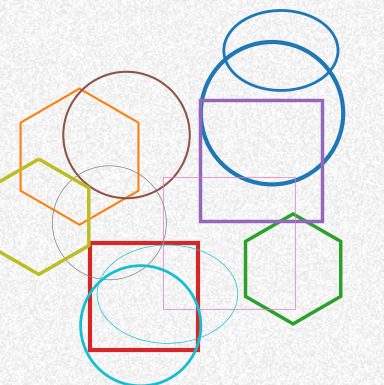[{"shape": "circle", "thickness": 3, "radius": 0.92, "center": [0.707, 0.706]}, {"shape": "oval", "thickness": 2, "radius": 0.74, "center": [0.73, 0.869]}, {"shape": "hexagon", "thickness": 1.5, "radius": 0.88, "center": [0.207, 0.593]}, {"shape": "hexagon", "thickness": 2.5, "radius": 0.71, "center": [0.761, 0.302]}, {"shape": "square", "thickness": 3, "radius": 0.7, "center": [0.375, 0.23]}, {"shape": "square", "thickness": 2.5, "radius": 0.79, "center": [0.678, 0.584]}, {"shape": "circle", "thickness": 1.5, "radius": 0.82, "center": [0.329, 0.649]}, {"shape": "square", "thickness": 0.5, "radius": 0.85, "center": [0.595, 0.369]}, {"shape": "circle", "thickness": 0.5, "radius": 0.74, "center": [0.284, 0.421]}, {"shape": "hexagon", "thickness": 2.5, "radius": 0.75, "center": [0.101, 0.437]}, {"shape": "oval", "thickness": 0.5, "radius": 0.91, "center": [0.435, 0.236]}, {"shape": "circle", "thickness": 2, "radius": 0.78, "center": [0.366, 0.154]}]